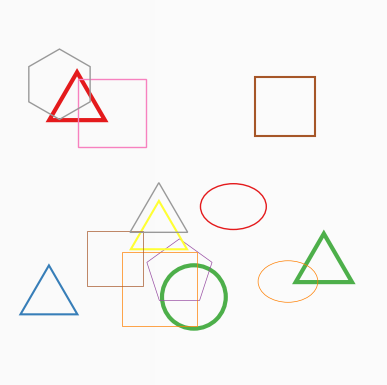[{"shape": "oval", "thickness": 1, "radius": 0.42, "center": [0.602, 0.463]}, {"shape": "triangle", "thickness": 3, "radius": 0.41, "center": [0.199, 0.729]}, {"shape": "triangle", "thickness": 1.5, "radius": 0.42, "center": [0.126, 0.226]}, {"shape": "circle", "thickness": 3, "radius": 0.41, "center": [0.5, 0.229]}, {"shape": "triangle", "thickness": 3, "radius": 0.42, "center": [0.836, 0.309]}, {"shape": "pentagon", "thickness": 0.5, "radius": 0.44, "center": [0.463, 0.291]}, {"shape": "oval", "thickness": 0.5, "radius": 0.39, "center": [0.743, 0.269]}, {"shape": "square", "thickness": 0.5, "radius": 0.48, "center": [0.412, 0.249]}, {"shape": "triangle", "thickness": 1.5, "radius": 0.42, "center": [0.41, 0.394]}, {"shape": "square", "thickness": 1.5, "radius": 0.38, "center": [0.735, 0.723]}, {"shape": "square", "thickness": 0.5, "radius": 0.36, "center": [0.297, 0.329]}, {"shape": "square", "thickness": 1, "radius": 0.44, "center": [0.29, 0.707]}, {"shape": "triangle", "thickness": 1, "radius": 0.43, "center": [0.41, 0.44]}, {"shape": "hexagon", "thickness": 1, "radius": 0.46, "center": [0.153, 0.781]}]